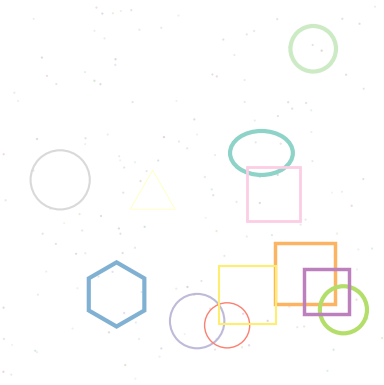[{"shape": "oval", "thickness": 3, "radius": 0.41, "center": [0.679, 0.603]}, {"shape": "triangle", "thickness": 0.5, "radius": 0.34, "center": [0.397, 0.49]}, {"shape": "circle", "thickness": 1.5, "radius": 0.35, "center": [0.512, 0.166]}, {"shape": "circle", "thickness": 1, "radius": 0.29, "center": [0.59, 0.155]}, {"shape": "hexagon", "thickness": 3, "radius": 0.42, "center": [0.303, 0.235]}, {"shape": "square", "thickness": 2.5, "radius": 0.39, "center": [0.792, 0.29]}, {"shape": "circle", "thickness": 3, "radius": 0.31, "center": [0.892, 0.195]}, {"shape": "square", "thickness": 2, "radius": 0.35, "center": [0.71, 0.496]}, {"shape": "circle", "thickness": 1.5, "radius": 0.38, "center": [0.156, 0.533]}, {"shape": "square", "thickness": 2.5, "radius": 0.29, "center": [0.848, 0.242]}, {"shape": "circle", "thickness": 3, "radius": 0.3, "center": [0.814, 0.873]}, {"shape": "square", "thickness": 1.5, "radius": 0.38, "center": [0.643, 0.234]}]